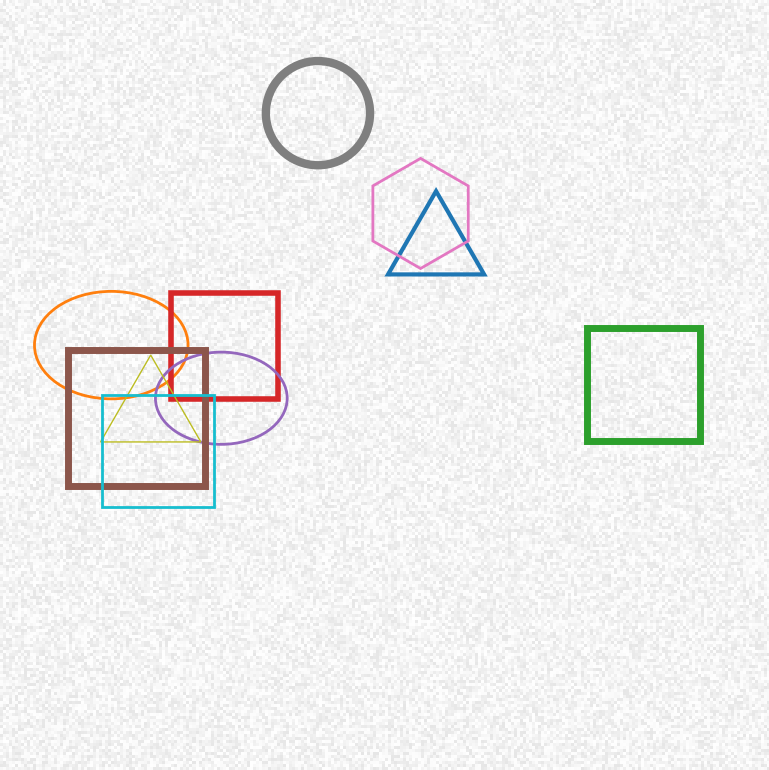[{"shape": "triangle", "thickness": 1.5, "radius": 0.36, "center": [0.566, 0.68]}, {"shape": "oval", "thickness": 1, "radius": 0.5, "center": [0.145, 0.552]}, {"shape": "square", "thickness": 2.5, "radius": 0.37, "center": [0.836, 0.501]}, {"shape": "square", "thickness": 2, "radius": 0.35, "center": [0.291, 0.551]}, {"shape": "oval", "thickness": 1, "radius": 0.43, "center": [0.287, 0.483]}, {"shape": "square", "thickness": 2.5, "radius": 0.44, "center": [0.177, 0.457]}, {"shape": "hexagon", "thickness": 1, "radius": 0.36, "center": [0.546, 0.723]}, {"shape": "circle", "thickness": 3, "radius": 0.34, "center": [0.413, 0.853]}, {"shape": "triangle", "thickness": 0.5, "radius": 0.38, "center": [0.196, 0.464]}, {"shape": "square", "thickness": 1, "radius": 0.36, "center": [0.205, 0.414]}]